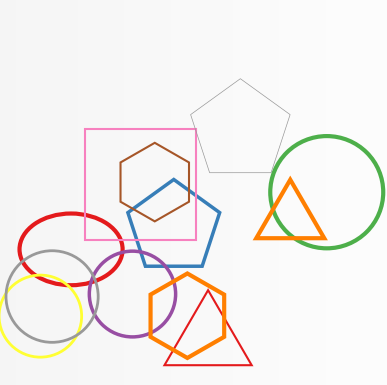[{"shape": "triangle", "thickness": 1.5, "radius": 0.65, "center": [0.537, 0.116]}, {"shape": "oval", "thickness": 3, "radius": 0.67, "center": [0.183, 0.352]}, {"shape": "pentagon", "thickness": 2.5, "radius": 0.62, "center": [0.448, 0.409]}, {"shape": "circle", "thickness": 3, "radius": 0.73, "center": [0.843, 0.501]}, {"shape": "circle", "thickness": 2.5, "radius": 0.56, "center": [0.342, 0.236]}, {"shape": "hexagon", "thickness": 3, "radius": 0.55, "center": [0.484, 0.18]}, {"shape": "triangle", "thickness": 3, "radius": 0.51, "center": [0.749, 0.432]}, {"shape": "circle", "thickness": 2, "radius": 0.53, "center": [0.104, 0.179]}, {"shape": "hexagon", "thickness": 1.5, "radius": 0.51, "center": [0.399, 0.527]}, {"shape": "square", "thickness": 1.5, "radius": 0.72, "center": [0.362, 0.522]}, {"shape": "pentagon", "thickness": 0.5, "radius": 0.67, "center": [0.62, 0.661]}, {"shape": "circle", "thickness": 2, "radius": 0.59, "center": [0.134, 0.23]}]